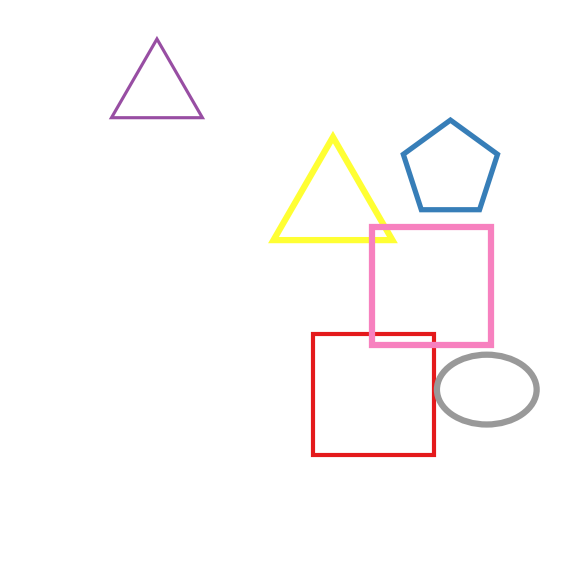[{"shape": "square", "thickness": 2, "radius": 0.52, "center": [0.646, 0.316]}, {"shape": "pentagon", "thickness": 2.5, "radius": 0.43, "center": [0.78, 0.705]}, {"shape": "triangle", "thickness": 1.5, "radius": 0.45, "center": [0.272, 0.841]}, {"shape": "triangle", "thickness": 3, "radius": 0.59, "center": [0.577, 0.643]}, {"shape": "square", "thickness": 3, "radius": 0.51, "center": [0.747, 0.503]}, {"shape": "oval", "thickness": 3, "radius": 0.43, "center": [0.843, 0.325]}]